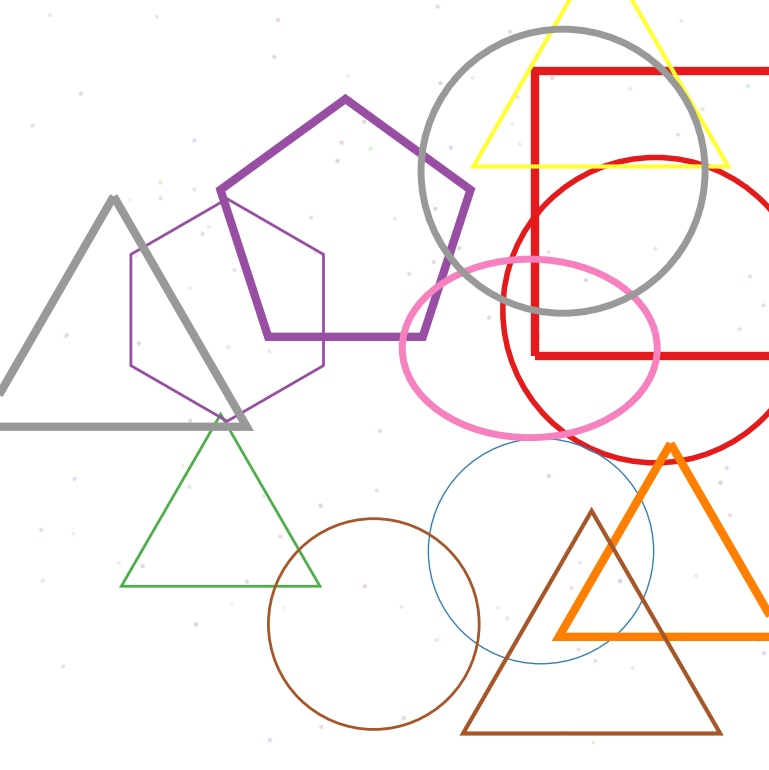[{"shape": "circle", "thickness": 2, "radius": 0.99, "center": [0.851, 0.597]}, {"shape": "square", "thickness": 3, "radius": 0.92, "center": [0.88, 0.723]}, {"shape": "circle", "thickness": 0.5, "radius": 0.73, "center": [0.703, 0.284]}, {"shape": "triangle", "thickness": 1, "radius": 0.74, "center": [0.287, 0.313]}, {"shape": "hexagon", "thickness": 1, "radius": 0.72, "center": [0.295, 0.597]}, {"shape": "pentagon", "thickness": 3, "radius": 0.85, "center": [0.449, 0.701]}, {"shape": "triangle", "thickness": 3, "radius": 0.84, "center": [0.871, 0.257]}, {"shape": "triangle", "thickness": 1.5, "radius": 0.95, "center": [0.78, 0.879]}, {"shape": "triangle", "thickness": 1.5, "radius": 0.96, "center": [0.768, 0.144]}, {"shape": "circle", "thickness": 1, "radius": 0.68, "center": [0.485, 0.19]}, {"shape": "oval", "thickness": 2.5, "radius": 0.83, "center": [0.688, 0.548]}, {"shape": "circle", "thickness": 2.5, "radius": 0.92, "center": [0.731, 0.778]}, {"shape": "triangle", "thickness": 3, "radius": 1.0, "center": [0.148, 0.546]}]